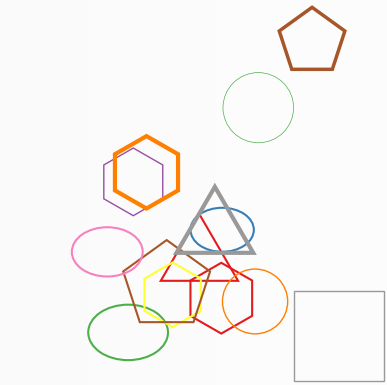[{"shape": "triangle", "thickness": 1.5, "radius": 0.58, "center": [0.515, 0.328]}, {"shape": "hexagon", "thickness": 1.5, "radius": 0.46, "center": [0.571, 0.225]}, {"shape": "oval", "thickness": 1.5, "radius": 0.41, "center": [0.573, 0.403]}, {"shape": "oval", "thickness": 1.5, "radius": 0.51, "center": [0.331, 0.137]}, {"shape": "circle", "thickness": 0.5, "radius": 0.46, "center": [0.667, 0.72]}, {"shape": "hexagon", "thickness": 1, "radius": 0.44, "center": [0.344, 0.528]}, {"shape": "hexagon", "thickness": 3, "radius": 0.47, "center": [0.378, 0.552]}, {"shape": "circle", "thickness": 1, "radius": 0.42, "center": [0.658, 0.217]}, {"shape": "hexagon", "thickness": 1.5, "radius": 0.42, "center": [0.446, 0.234]}, {"shape": "pentagon", "thickness": 1.5, "radius": 0.59, "center": [0.43, 0.259]}, {"shape": "pentagon", "thickness": 2.5, "radius": 0.45, "center": [0.805, 0.892]}, {"shape": "oval", "thickness": 1.5, "radius": 0.46, "center": [0.277, 0.346]}, {"shape": "square", "thickness": 1, "radius": 0.58, "center": [0.874, 0.126]}, {"shape": "triangle", "thickness": 3, "radius": 0.57, "center": [0.554, 0.4]}]